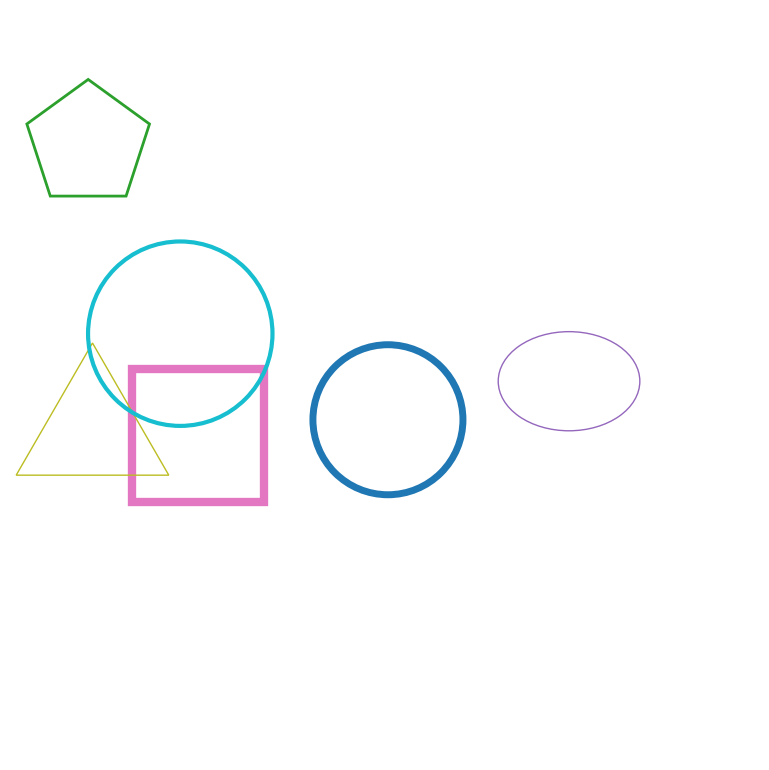[{"shape": "circle", "thickness": 2.5, "radius": 0.49, "center": [0.504, 0.455]}, {"shape": "pentagon", "thickness": 1, "radius": 0.42, "center": [0.115, 0.813]}, {"shape": "oval", "thickness": 0.5, "radius": 0.46, "center": [0.739, 0.505]}, {"shape": "square", "thickness": 3, "radius": 0.43, "center": [0.257, 0.435]}, {"shape": "triangle", "thickness": 0.5, "radius": 0.57, "center": [0.12, 0.44]}, {"shape": "circle", "thickness": 1.5, "radius": 0.6, "center": [0.234, 0.567]}]